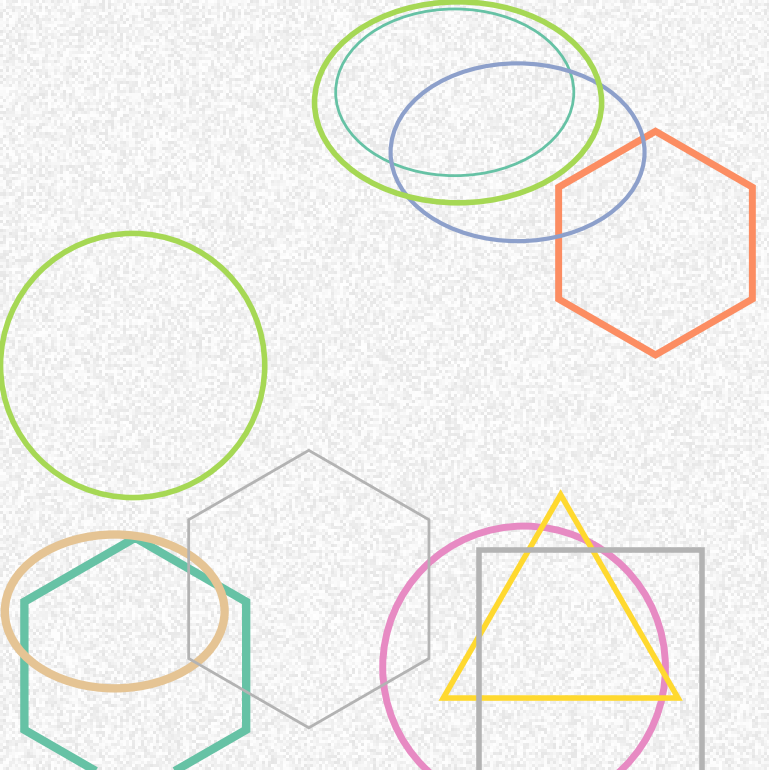[{"shape": "hexagon", "thickness": 3, "radius": 0.83, "center": [0.176, 0.135]}, {"shape": "oval", "thickness": 1, "radius": 0.77, "center": [0.591, 0.88]}, {"shape": "hexagon", "thickness": 2.5, "radius": 0.73, "center": [0.851, 0.684]}, {"shape": "oval", "thickness": 1.5, "radius": 0.82, "center": [0.672, 0.802]}, {"shape": "circle", "thickness": 2.5, "radius": 0.92, "center": [0.681, 0.133]}, {"shape": "circle", "thickness": 2, "radius": 0.86, "center": [0.172, 0.525]}, {"shape": "oval", "thickness": 2, "radius": 0.93, "center": [0.595, 0.867]}, {"shape": "triangle", "thickness": 2, "radius": 0.88, "center": [0.728, 0.181]}, {"shape": "oval", "thickness": 3, "radius": 0.71, "center": [0.149, 0.206]}, {"shape": "square", "thickness": 2, "radius": 0.73, "center": [0.767, 0.141]}, {"shape": "hexagon", "thickness": 1, "radius": 0.9, "center": [0.401, 0.235]}]